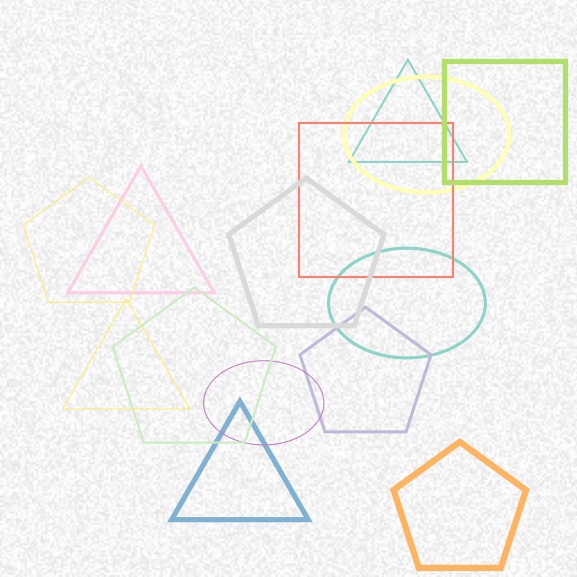[{"shape": "oval", "thickness": 1.5, "radius": 0.68, "center": [0.705, 0.474]}, {"shape": "triangle", "thickness": 1, "radius": 0.59, "center": [0.706, 0.778]}, {"shape": "oval", "thickness": 2, "radius": 0.72, "center": [0.739, 0.766]}, {"shape": "pentagon", "thickness": 1.5, "radius": 0.6, "center": [0.633, 0.348]}, {"shape": "square", "thickness": 1, "radius": 0.67, "center": [0.651, 0.654]}, {"shape": "triangle", "thickness": 2.5, "radius": 0.68, "center": [0.415, 0.168]}, {"shape": "pentagon", "thickness": 3, "radius": 0.6, "center": [0.796, 0.113]}, {"shape": "square", "thickness": 2.5, "radius": 0.53, "center": [0.874, 0.789]}, {"shape": "triangle", "thickness": 1.5, "radius": 0.73, "center": [0.244, 0.565]}, {"shape": "pentagon", "thickness": 2.5, "radius": 0.71, "center": [0.53, 0.55]}, {"shape": "oval", "thickness": 0.5, "radius": 0.52, "center": [0.457, 0.302]}, {"shape": "pentagon", "thickness": 1, "radius": 0.74, "center": [0.336, 0.353]}, {"shape": "pentagon", "thickness": 0.5, "radius": 0.6, "center": [0.154, 0.573]}, {"shape": "triangle", "thickness": 0.5, "radius": 0.64, "center": [0.218, 0.354]}]